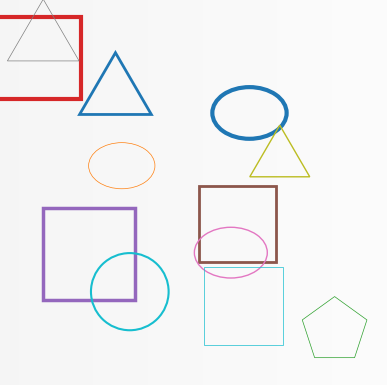[{"shape": "oval", "thickness": 3, "radius": 0.48, "center": [0.644, 0.707]}, {"shape": "triangle", "thickness": 2, "radius": 0.53, "center": [0.298, 0.756]}, {"shape": "oval", "thickness": 0.5, "radius": 0.43, "center": [0.314, 0.57]}, {"shape": "pentagon", "thickness": 0.5, "radius": 0.44, "center": [0.863, 0.142]}, {"shape": "square", "thickness": 3, "radius": 0.53, "center": [0.102, 0.849]}, {"shape": "square", "thickness": 2.5, "radius": 0.6, "center": [0.23, 0.339]}, {"shape": "square", "thickness": 2, "radius": 0.5, "center": [0.613, 0.419]}, {"shape": "oval", "thickness": 1, "radius": 0.47, "center": [0.596, 0.344]}, {"shape": "triangle", "thickness": 0.5, "radius": 0.53, "center": [0.112, 0.895]}, {"shape": "triangle", "thickness": 1, "radius": 0.45, "center": [0.722, 0.585]}, {"shape": "square", "thickness": 0.5, "radius": 0.51, "center": [0.628, 0.204]}, {"shape": "circle", "thickness": 1.5, "radius": 0.5, "center": [0.335, 0.242]}]